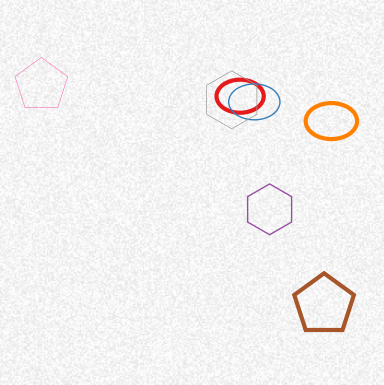[{"shape": "oval", "thickness": 3, "radius": 0.31, "center": [0.624, 0.75]}, {"shape": "oval", "thickness": 1, "radius": 0.33, "center": [0.661, 0.735]}, {"shape": "hexagon", "thickness": 1, "radius": 0.33, "center": [0.7, 0.456]}, {"shape": "oval", "thickness": 3, "radius": 0.33, "center": [0.861, 0.685]}, {"shape": "pentagon", "thickness": 3, "radius": 0.41, "center": [0.842, 0.209]}, {"shape": "pentagon", "thickness": 0.5, "radius": 0.36, "center": [0.107, 0.779]}, {"shape": "hexagon", "thickness": 0.5, "radius": 0.38, "center": [0.602, 0.741]}]